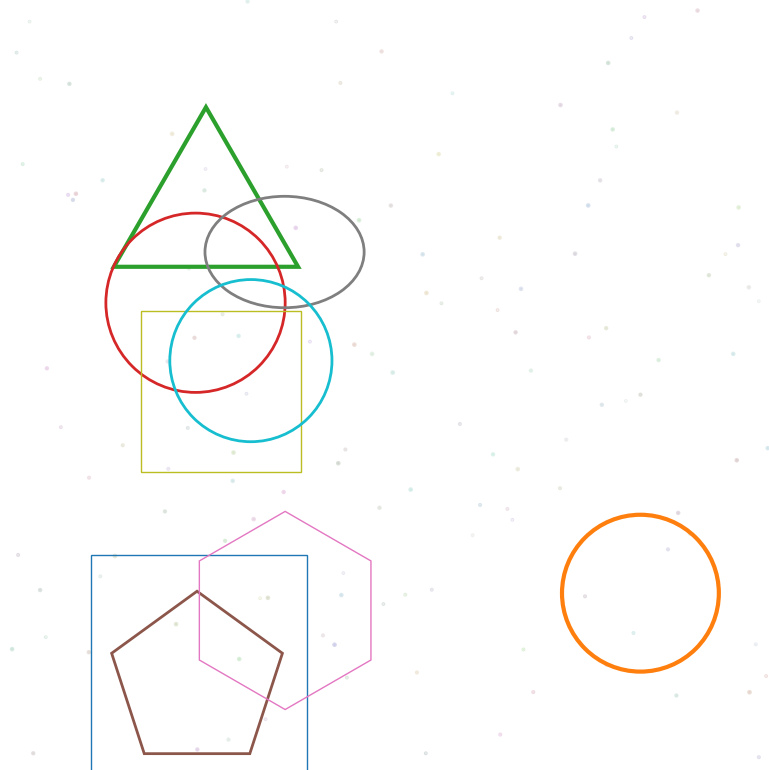[{"shape": "square", "thickness": 0.5, "radius": 0.7, "center": [0.258, 0.139]}, {"shape": "circle", "thickness": 1.5, "radius": 0.51, "center": [0.832, 0.23]}, {"shape": "triangle", "thickness": 1.5, "radius": 0.69, "center": [0.267, 0.723]}, {"shape": "circle", "thickness": 1, "radius": 0.58, "center": [0.254, 0.607]}, {"shape": "pentagon", "thickness": 1, "radius": 0.58, "center": [0.256, 0.116]}, {"shape": "hexagon", "thickness": 0.5, "radius": 0.64, "center": [0.37, 0.207]}, {"shape": "oval", "thickness": 1, "radius": 0.52, "center": [0.37, 0.673]}, {"shape": "square", "thickness": 0.5, "radius": 0.52, "center": [0.287, 0.491]}, {"shape": "circle", "thickness": 1, "radius": 0.53, "center": [0.326, 0.532]}]